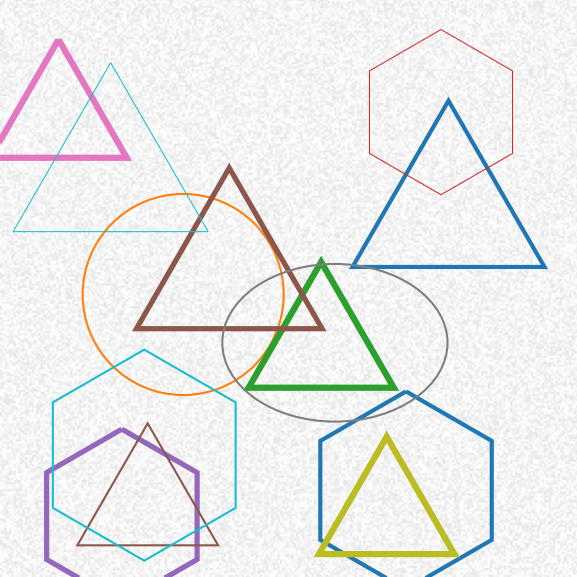[{"shape": "hexagon", "thickness": 2, "radius": 0.86, "center": [0.703, 0.15]}, {"shape": "triangle", "thickness": 2, "radius": 0.96, "center": [0.777, 0.633]}, {"shape": "circle", "thickness": 1, "radius": 0.87, "center": [0.317, 0.489]}, {"shape": "triangle", "thickness": 3, "radius": 0.73, "center": [0.556, 0.4]}, {"shape": "hexagon", "thickness": 0.5, "radius": 0.72, "center": [0.764, 0.805]}, {"shape": "hexagon", "thickness": 2.5, "radius": 0.75, "center": [0.211, 0.106]}, {"shape": "triangle", "thickness": 1, "radius": 0.7, "center": [0.256, 0.125]}, {"shape": "triangle", "thickness": 2.5, "radius": 0.93, "center": [0.397, 0.523]}, {"shape": "triangle", "thickness": 3, "radius": 0.68, "center": [0.101, 0.794]}, {"shape": "oval", "thickness": 1, "radius": 0.98, "center": [0.58, 0.406]}, {"shape": "triangle", "thickness": 3, "radius": 0.68, "center": [0.67, 0.107]}, {"shape": "triangle", "thickness": 0.5, "radius": 0.98, "center": [0.192, 0.696]}, {"shape": "hexagon", "thickness": 1, "radius": 0.91, "center": [0.25, 0.211]}]